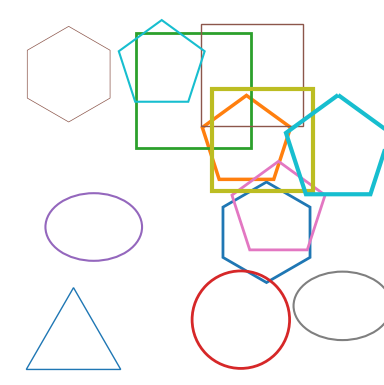[{"shape": "triangle", "thickness": 1, "radius": 0.71, "center": [0.191, 0.111]}, {"shape": "hexagon", "thickness": 2, "radius": 0.65, "center": [0.692, 0.397]}, {"shape": "pentagon", "thickness": 2.5, "radius": 0.6, "center": [0.64, 0.632]}, {"shape": "square", "thickness": 2, "radius": 0.74, "center": [0.503, 0.765]}, {"shape": "circle", "thickness": 2, "radius": 0.63, "center": [0.626, 0.17]}, {"shape": "oval", "thickness": 1.5, "radius": 0.63, "center": [0.243, 0.41]}, {"shape": "square", "thickness": 1, "radius": 0.66, "center": [0.655, 0.806]}, {"shape": "hexagon", "thickness": 0.5, "radius": 0.62, "center": [0.178, 0.807]}, {"shape": "pentagon", "thickness": 2, "radius": 0.64, "center": [0.723, 0.454]}, {"shape": "oval", "thickness": 1.5, "radius": 0.64, "center": [0.889, 0.206]}, {"shape": "square", "thickness": 3, "radius": 0.66, "center": [0.682, 0.637]}, {"shape": "pentagon", "thickness": 1.5, "radius": 0.59, "center": [0.42, 0.831]}, {"shape": "pentagon", "thickness": 3, "radius": 0.71, "center": [0.878, 0.611]}]